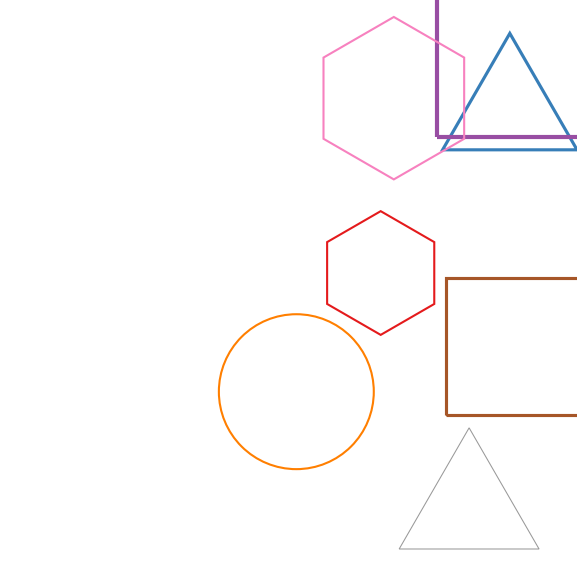[{"shape": "hexagon", "thickness": 1, "radius": 0.54, "center": [0.659, 0.526]}, {"shape": "triangle", "thickness": 1.5, "radius": 0.67, "center": [0.883, 0.807]}, {"shape": "square", "thickness": 2, "radius": 0.62, "center": [0.88, 0.885]}, {"shape": "circle", "thickness": 1, "radius": 0.67, "center": [0.513, 0.321]}, {"shape": "square", "thickness": 1.5, "radius": 0.6, "center": [0.892, 0.4]}, {"shape": "hexagon", "thickness": 1, "radius": 0.7, "center": [0.682, 0.829]}, {"shape": "triangle", "thickness": 0.5, "radius": 0.7, "center": [0.812, 0.118]}]